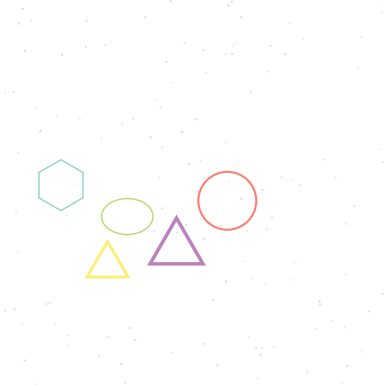[{"shape": "hexagon", "thickness": 1, "radius": 0.33, "center": [0.158, 0.519]}, {"shape": "circle", "thickness": 1.5, "radius": 0.38, "center": [0.59, 0.478]}, {"shape": "oval", "thickness": 1, "radius": 0.33, "center": [0.331, 0.438]}, {"shape": "triangle", "thickness": 2.5, "radius": 0.4, "center": [0.458, 0.354]}, {"shape": "triangle", "thickness": 2, "radius": 0.31, "center": [0.279, 0.311]}]